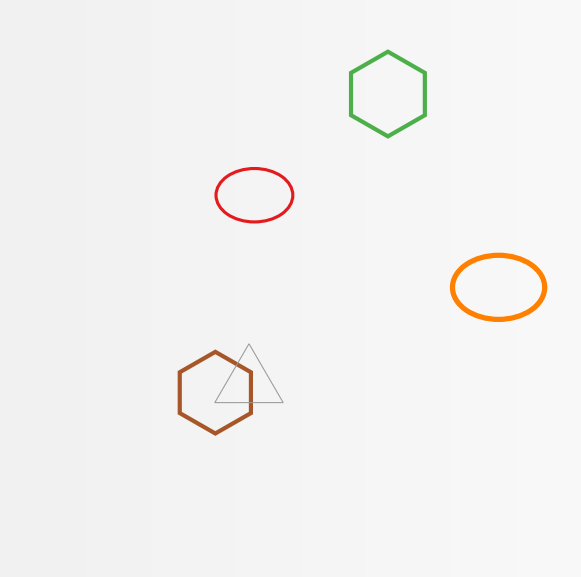[{"shape": "oval", "thickness": 1.5, "radius": 0.33, "center": [0.438, 0.661]}, {"shape": "hexagon", "thickness": 2, "radius": 0.37, "center": [0.667, 0.836]}, {"shape": "oval", "thickness": 2.5, "radius": 0.4, "center": [0.858, 0.502]}, {"shape": "hexagon", "thickness": 2, "radius": 0.35, "center": [0.37, 0.319]}, {"shape": "triangle", "thickness": 0.5, "radius": 0.34, "center": [0.428, 0.336]}]